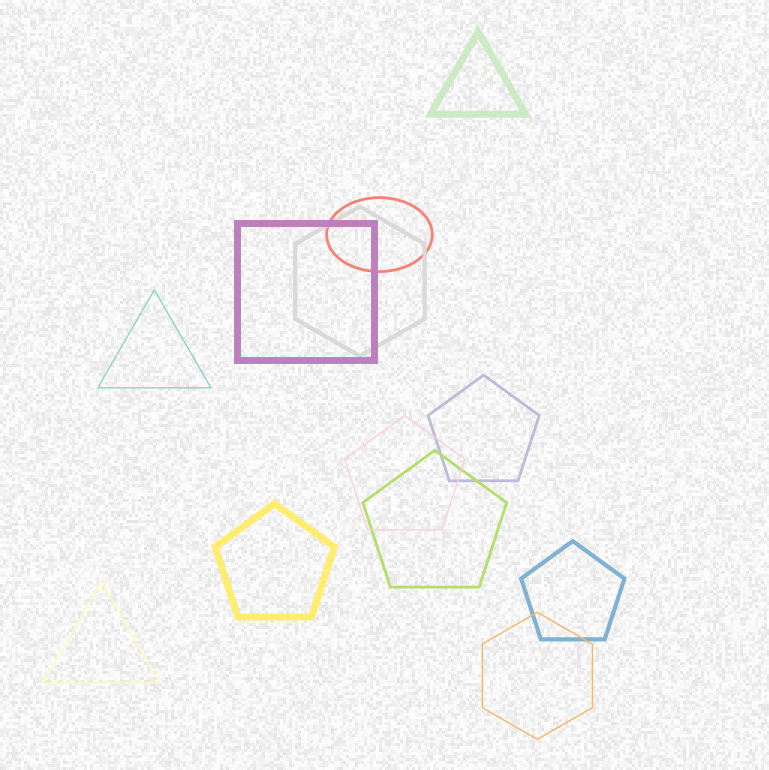[{"shape": "triangle", "thickness": 0.5, "radius": 0.42, "center": [0.2, 0.539]}, {"shape": "triangle", "thickness": 0.5, "radius": 0.44, "center": [0.131, 0.157]}, {"shape": "pentagon", "thickness": 1, "radius": 0.38, "center": [0.628, 0.437]}, {"shape": "oval", "thickness": 1, "radius": 0.34, "center": [0.493, 0.695]}, {"shape": "pentagon", "thickness": 1.5, "radius": 0.35, "center": [0.744, 0.227]}, {"shape": "hexagon", "thickness": 0.5, "radius": 0.41, "center": [0.698, 0.122]}, {"shape": "pentagon", "thickness": 1, "radius": 0.49, "center": [0.565, 0.317]}, {"shape": "pentagon", "thickness": 0.5, "radius": 0.41, "center": [0.526, 0.378]}, {"shape": "hexagon", "thickness": 1.5, "radius": 0.49, "center": [0.467, 0.635]}, {"shape": "square", "thickness": 2.5, "radius": 0.45, "center": [0.397, 0.622]}, {"shape": "triangle", "thickness": 2.5, "radius": 0.36, "center": [0.621, 0.887]}, {"shape": "pentagon", "thickness": 2.5, "radius": 0.41, "center": [0.357, 0.264]}]